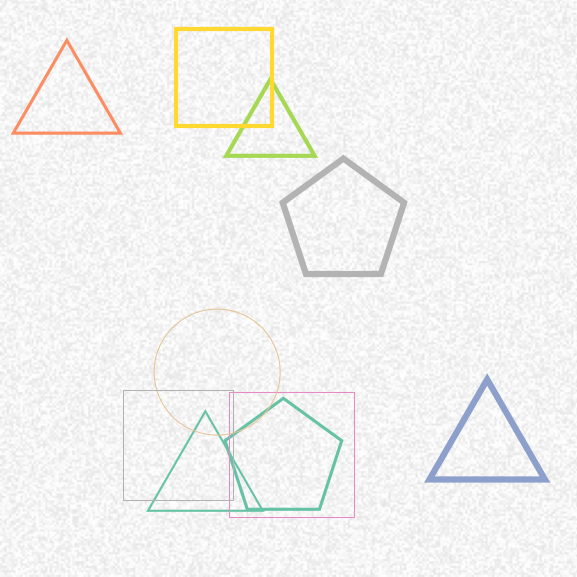[{"shape": "pentagon", "thickness": 1.5, "radius": 0.53, "center": [0.491, 0.203]}, {"shape": "triangle", "thickness": 1, "radius": 0.57, "center": [0.356, 0.172]}, {"shape": "triangle", "thickness": 1.5, "radius": 0.54, "center": [0.116, 0.822]}, {"shape": "triangle", "thickness": 3, "radius": 0.58, "center": [0.844, 0.227]}, {"shape": "square", "thickness": 0.5, "radius": 0.54, "center": [0.504, 0.212]}, {"shape": "triangle", "thickness": 2, "radius": 0.44, "center": [0.468, 0.774]}, {"shape": "square", "thickness": 2, "radius": 0.42, "center": [0.388, 0.865]}, {"shape": "circle", "thickness": 0.5, "radius": 0.55, "center": [0.376, 0.355]}, {"shape": "square", "thickness": 0.5, "radius": 0.47, "center": [0.308, 0.228]}, {"shape": "pentagon", "thickness": 3, "radius": 0.55, "center": [0.595, 0.614]}]